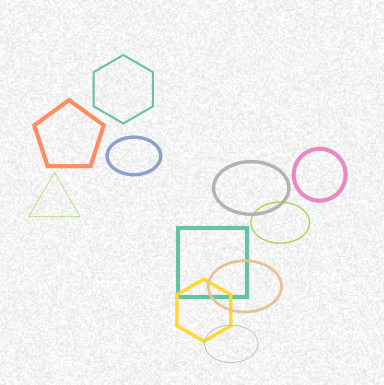[{"shape": "square", "thickness": 3, "radius": 0.45, "center": [0.551, 0.318]}, {"shape": "hexagon", "thickness": 1.5, "radius": 0.44, "center": [0.32, 0.768]}, {"shape": "pentagon", "thickness": 3, "radius": 0.47, "center": [0.179, 0.645]}, {"shape": "oval", "thickness": 2.5, "radius": 0.35, "center": [0.348, 0.595]}, {"shape": "circle", "thickness": 3, "radius": 0.34, "center": [0.83, 0.546]}, {"shape": "oval", "thickness": 1, "radius": 0.38, "center": [0.728, 0.422]}, {"shape": "triangle", "thickness": 0.5, "radius": 0.39, "center": [0.141, 0.476]}, {"shape": "hexagon", "thickness": 2.5, "radius": 0.4, "center": [0.529, 0.194]}, {"shape": "oval", "thickness": 2, "radius": 0.48, "center": [0.636, 0.256]}, {"shape": "oval", "thickness": 0.5, "radius": 0.35, "center": [0.601, 0.107]}, {"shape": "oval", "thickness": 2.5, "radius": 0.49, "center": [0.652, 0.512]}]